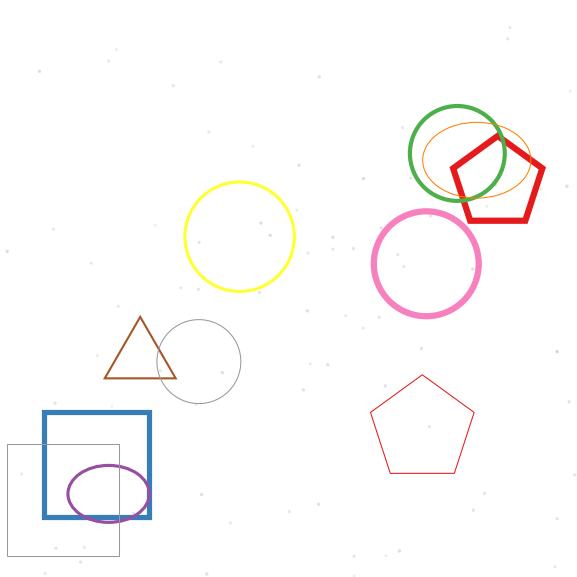[{"shape": "pentagon", "thickness": 3, "radius": 0.41, "center": [0.862, 0.683]}, {"shape": "pentagon", "thickness": 0.5, "radius": 0.47, "center": [0.731, 0.256]}, {"shape": "square", "thickness": 2.5, "radius": 0.45, "center": [0.167, 0.195]}, {"shape": "circle", "thickness": 2, "radius": 0.41, "center": [0.792, 0.733]}, {"shape": "oval", "thickness": 1.5, "radius": 0.35, "center": [0.188, 0.144]}, {"shape": "oval", "thickness": 0.5, "radius": 0.47, "center": [0.826, 0.722]}, {"shape": "circle", "thickness": 1.5, "radius": 0.47, "center": [0.415, 0.589]}, {"shape": "triangle", "thickness": 1, "radius": 0.35, "center": [0.243, 0.379]}, {"shape": "circle", "thickness": 3, "radius": 0.45, "center": [0.738, 0.542]}, {"shape": "circle", "thickness": 0.5, "radius": 0.36, "center": [0.344, 0.373]}, {"shape": "square", "thickness": 0.5, "radius": 0.49, "center": [0.109, 0.133]}]